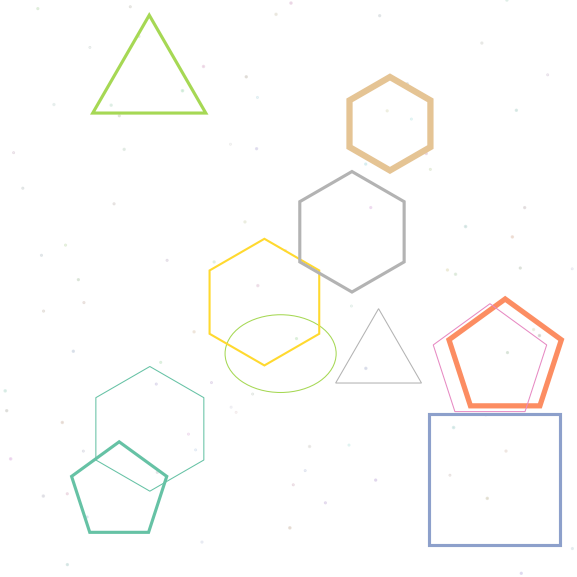[{"shape": "hexagon", "thickness": 0.5, "radius": 0.54, "center": [0.259, 0.257]}, {"shape": "pentagon", "thickness": 1.5, "radius": 0.43, "center": [0.206, 0.147]}, {"shape": "pentagon", "thickness": 2.5, "radius": 0.51, "center": [0.875, 0.379]}, {"shape": "square", "thickness": 1.5, "radius": 0.57, "center": [0.856, 0.169]}, {"shape": "pentagon", "thickness": 0.5, "radius": 0.52, "center": [0.848, 0.37]}, {"shape": "oval", "thickness": 0.5, "radius": 0.48, "center": [0.486, 0.387]}, {"shape": "triangle", "thickness": 1.5, "radius": 0.56, "center": [0.258, 0.86]}, {"shape": "hexagon", "thickness": 1, "radius": 0.55, "center": [0.458, 0.476]}, {"shape": "hexagon", "thickness": 3, "radius": 0.4, "center": [0.675, 0.785]}, {"shape": "hexagon", "thickness": 1.5, "radius": 0.52, "center": [0.609, 0.598]}, {"shape": "triangle", "thickness": 0.5, "radius": 0.43, "center": [0.656, 0.379]}]